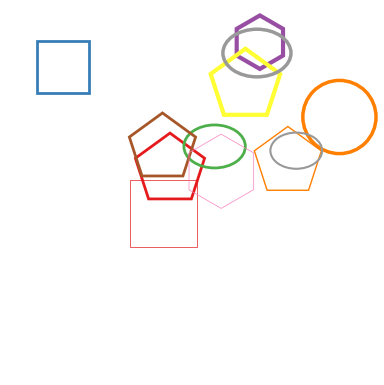[{"shape": "square", "thickness": 0.5, "radius": 0.43, "center": [0.426, 0.445]}, {"shape": "pentagon", "thickness": 2, "radius": 0.47, "center": [0.442, 0.56]}, {"shape": "square", "thickness": 2, "radius": 0.34, "center": [0.164, 0.825]}, {"shape": "oval", "thickness": 2, "radius": 0.4, "center": [0.557, 0.62]}, {"shape": "hexagon", "thickness": 3, "radius": 0.35, "center": [0.675, 0.89]}, {"shape": "pentagon", "thickness": 1, "radius": 0.46, "center": [0.748, 0.58]}, {"shape": "circle", "thickness": 2.5, "radius": 0.48, "center": [0.882, 0.696]}, {"shape": "pentagon", "thickness": 3, "radius": 0.47, "center": [0.637, 0.779]}, {"shape": "pentagon", "thickness": 2, "radius": 0.45, "center": [0.422, 0.616]}, {"shape": "hexagon", "thickness": 0.5, "radius": 0.48, "center": [0.574, 0.555]}, {"shape": "oval", "thickness": 2.5, "radius": 0.44, "center": [0.667, 0.862]}, {"shape": "oval", "thickness": 1.5, "radius": 0.34, "center": [0.769, 0.609]}]